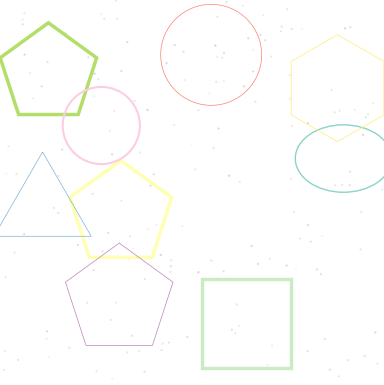[{"shape": "oval", "thickness": 1, "radius": 0.63, "center": [0.892, 0.588]}, {"shape": "pentagon", "thickness": 2.5, "radius": 0.7, "center": [0.314, 0.444]}, {"shape": "circle", "thickness": 0.5, "radius": 0.66, "center": [0.549, 0.858]}, {"shape": "triangle", "thickness": 0.5, "radius": 0.73, "center": [0.111, 0.459]}, {"shape": "pentagon", "thickness": 2.5, "radius": 0.66, "center": [0.126, 0.809]}, {"shape": "circle", "thickness": 1.5, "radius": 0.5, "center": [0.263, 0.674]}, {"shape": "pentagon", "thickness": 0.5, "radius": 0.73, "center": [0.31, 0.222]}, {"shape": "square", "thickness": 2.5, "radius": 0.58, "center": [0.641, 0.159]}, {"shape": "hexagon", "thickness": 0.5, "radius": 0.69, "center": [0.877, 0.771]}]